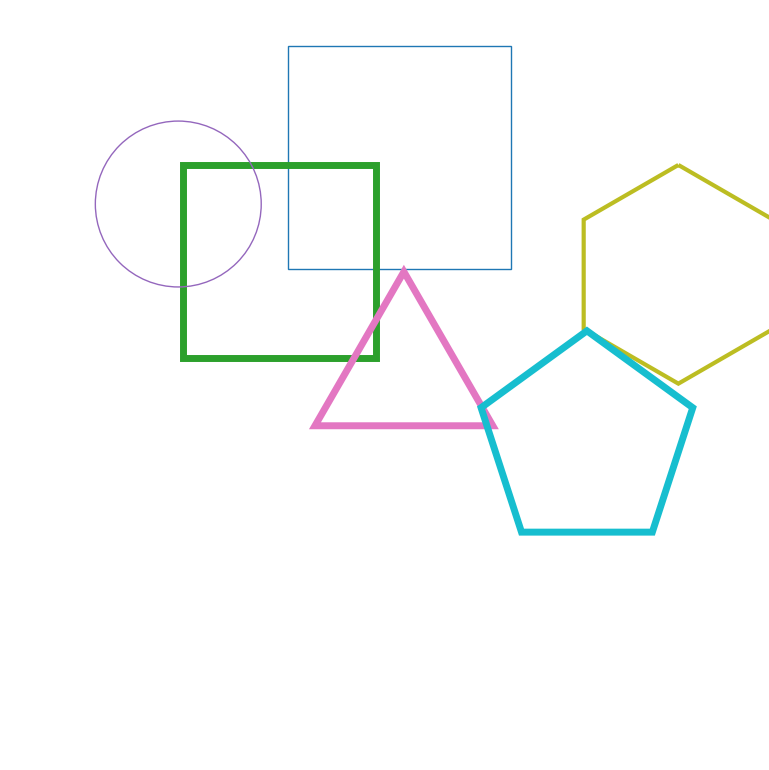[{"shape": "square", "thickness": 0.5, "radius": 0.72, "center": [0.519, 0.796]}, {"shape": "square", "thickness": 2.5, "radius": 0.63, "center": [0.363, 0.661]}, {"shape": "circle", "thickness": 0.5, "radius": 0.54, "center": [0.232, 0.735]}, {"shape": "triangle", "thickness": 2.5, "radius": 0.67, "center": [0.525, 0.514]}, {"shape": "hexagon", "thickness": 1.5, "radius": 0.71, "center": [0.881, 0.644]}, {"shape": "pentagon", "thickness": 2.5, "radius": 0.72, "center": [0.762, 0.426]}]